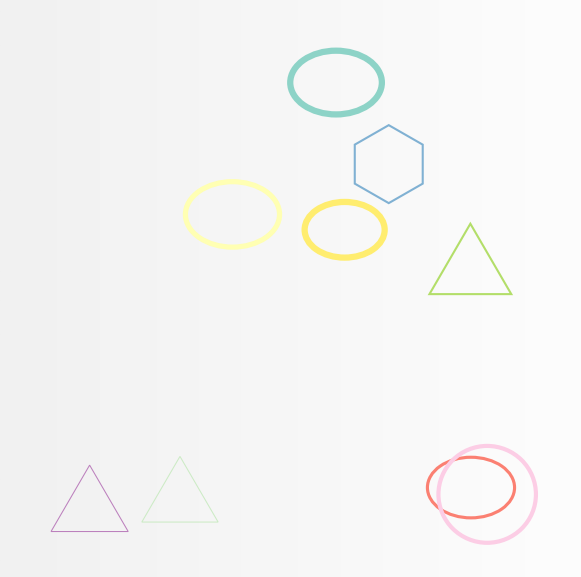[{"shape": "oval", "thickness": 3, "radius": 0.39, "center": [0.578, 0.856]}, {"shape": "oval", "thickness": 2.5, "radius": 0.4, "center": [0.4, 0.628]}, {"shape": "oval", "thickness": 1.5, "radius": 0.37, "center": [0.81, 0.155]}, {"shape": "hexagon", "thickness": 1, "radius": 0.34, "center": [0.669, 0.715]}, {"shape": "triangle", "thickness": 1, "radius": 0.41, "center": [0.809, 0.53]}, {"shape": "circle", "thickness": 2, "radius": 0.42, "center": [0.838, 0.143]}, {"shape": "triangle", "thickness": 0.5, "radius": 0.38, "center": [0.154, 0.117]}, {"shape": "triangle", "thickness": 0.5, "radius": 0.38, "center": [0.31, 0.133]}, {"shape": "oval", "thickness": 3, "radius": 0.34, "center": [0.593, 0.601]}]